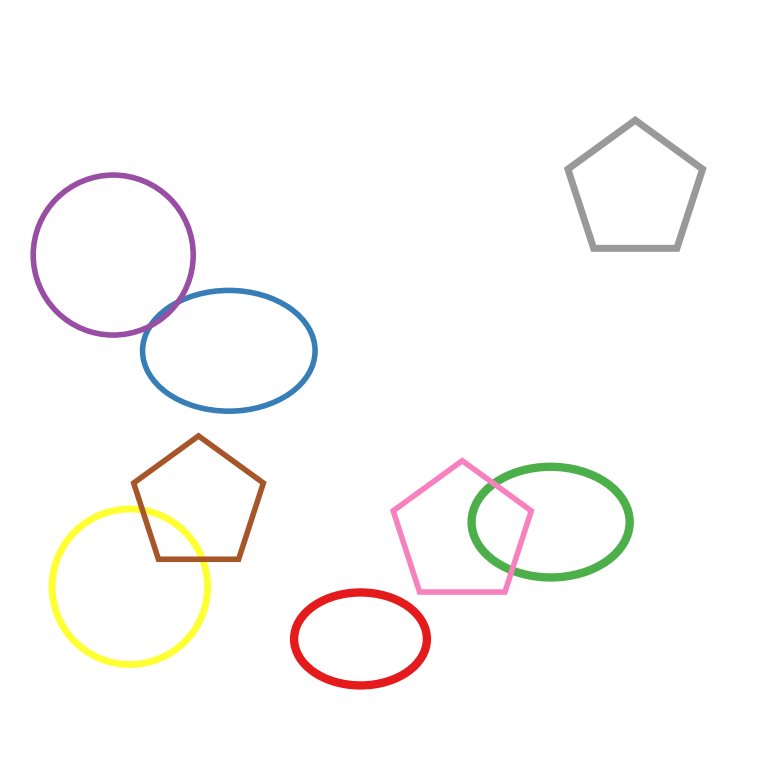[{"shape": "oval", "thickness": 3, "radius": 0.43, "center": [0.468, 0.17]}, {"shape": "oval", "thickness": 2, "radius": 0.56, "center": [0.297, 0.544]}, {"shape": "oval", "thickness": 3, "radius": 0.51, "center": [0.715, 0.322]}, {"shape": "circle", "thickness": 2, "radius": 0.52, "center": [0.147, 0.669]}, {"shape": "circle", "thickness": 2.5, "radius": 0.5, "center": [0.169, 0.238]}, {"shape": "pentagon", "thickness": 2, "radius": 0.44, "center": [0.258, 0.345]}, {"shape": "pentagon", "thickness": 2, "radius": 0.47, "center": [0.6, 0.307]}, {"shape": "pentagon", "thickness": 2.5, "radius": 0.46, "center": [0.825, 0.752]}]